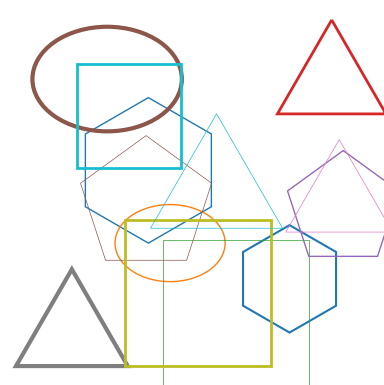[{"shape": "hexagon", "thickness": 1.5, "radius": 0.7, "center": [0.752, 0.276]}, {"shape": "hexagon", "thickness": 1, "radius": 0.94, "center": [0.385, 0.557]}, {"shape": "oval", "thickness": 1, "radius": 0.71, "center": [0.442, 0.369]}, {"shape": "square", "thickness": 0.5, "radius": 0.95, "center": [0.613, 0.188]}, {"shape": "triangle", "thickness": 2, "radius": 0.81, "center": [0.862, 0.786]}, {"shape": "pentagon", "thickness": 1, "radius": 0.76, "center": [0.891, 0.457]}, {"shape": "oval", "thickness": 3, "radius": 0.97, "center": [0.278, 0.795]}, {"shape": "pentagon", "thickness": 0.5, "radius": 0.89, "center": [0.379, 0.469]}, {"shape": "triangle", "thickness": 0.5, "radius": 0.8, "center": [0.881, 0.477]}, {"shape": "triangle", "thickness": 3, "radius": 0.84, "center": [0.187, 0.133]}, {"shape": "square", "thickness": 2, "radius": 0.94, "center": [0.514, 0.238]}, {"shape": "triangle", "thickness": 0.5, "radius": 0.99, "center": [0.562, 0.506]}, {"shape": "square", "thickness": 2, "radius": 0.68, "center": [0.336, 0.698]}]